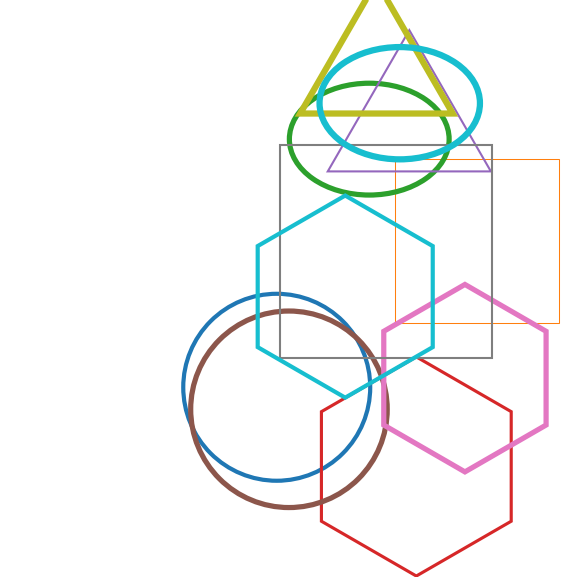[{"shape": "circle", "thickness": 2, "radius": 0.81, "center": [0.479, 0.329]}, {"shape": "square", "thickness": 0.5, "radius": 0.71, "center": [0.827, 0.581]}, {"shape": "oval", "thickness": 2.5, "radius": 0.69, "center": [0.639, 0.758]}, {"shape": "hexagon", "thickness": 1.5, "radius": 0.95, "center": [0.721, 0.191]}, {"shape": "triangle", "thickness": 1, "radius": 0.82, "center": [0.709, 0.784]}, {"shape": "circle", "thickness": 2.5, "radius": 0.85, "center": [0.5, 0.29]}, {"shape": "hexagon", "thickness": 2.5, "radius": 0.81, "center": [0.805, 0.344]}, {"shape": "square", "thickness": 1, "radius": 0.92, "center": [0.668, 0.564]}, {"shape": "triangle", "thickness": 3, "radius": 0.76, "center": [0.652, 0.879]}, {"shape": "hexagon", "thickness": 2, "radius": 0.87, "center": [0.598, 0.486]}, {"shape": "oval", "thickness": 3, "radius": 0.69, "center": [0.692, 0.82]}]